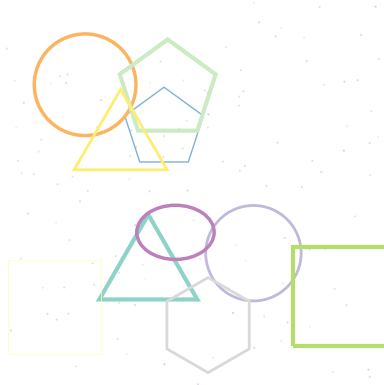[{"shape": "triangle", "thickness": 3, "radius": 0.73, "center": [0.385, 0.296]}, {"shape": "square", "thickness": 0.5, "radius": 0.61, "center": [0.141, 0.203]}, {"shape": "circle", "thickness": 2, "radius": 0.62, "center": [0.658, 0.342]}, {"shape": "pentagon", "thickness": 1, "radius": 0.54, "center": [0.426, 0.666]}, {"shape": "circle", "thickness": 2.5, "radius": 0.66, "center": [0.221, 0.78]}, {"shape": "square", "thickness": 3, "radius": 0.65, "center": [0.89, 0.23]}, {"shape": "hexagon", "thickness": 2, "radius": 0.62, "center": [0.54, 0.156]}, {"shape": "oval", "thickness": 2.5, "radius": 0.5, "center": [0.456, 0.397]}, {"shape": "pentagon", "thickness": 3, "radius": 0.65, "center": [0.436, 0.767]}, {"shape": "triangle", "thickness": 2, "radius": 0.7, "center": [0.313, 0.629]}]